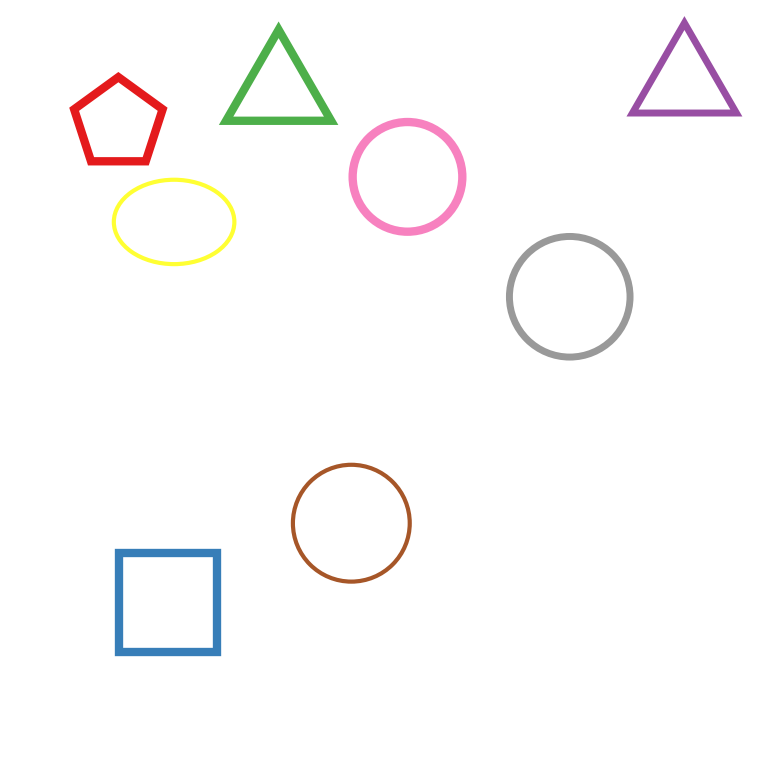[{"shape": "pentagon", "thickness": 3, "radius": 0.3, "center": [0.154, 0.839]}, {"shape": "square", "thickness": 3, "radius": 0.32, "center": [0.218, 0.218]}, {"shape": "triangle", "thickness": 3, "radius": 0.39, "center": [0.362, 0.883]}, {"shape": "triangle", "thickness": 2.5, "radius": 0.39, "center": [0.889, 0.892]}, {"shape": "oval", "thickness": 1.5, "radius": 0.39, "center": [0.226, 0.712]}, {"shape": "circle", "thickness": 1.5, "radius": 0.38, "center": [0.456, 0.321]}, {"shape": "circle", "thickness": 3, "radius": 0.36, "center": [0.529, 0.77]}, {"shape": "circle", "thickness": 2.5, "radius": 0.39, "center": [0.74, 0.615]}]